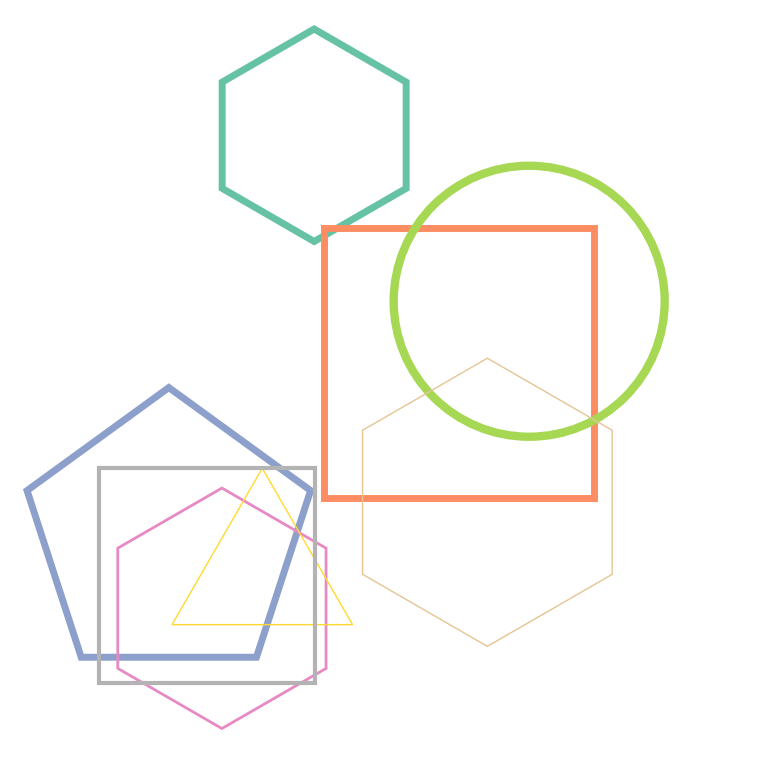[{"shape": "hexagon", "thickness": 2.5, "radius": 0.69, "center": [0.408, 0.824]}, {"shape": "square", "thickness": 2.5, "radius": 0.88, "center": [0.597, 0.529]}, {"shape": "pentagon", "thickness": 2.5, "radius": 0.97, "center": [0.219, 0.303]}, {"shape": "hexagon", "thickness": 1, "radius": 0.78, "center": [0.288, 0.21]}, {"shape": "circle", "thickness": 3, "radius": 0.88, "center": [0.687, 0.609]}, {"shape": "triangle", "thickness": 0.5, "radius": 0.68, "center": [0.341, 0.256]}, {"shape": "hexagon", "thickness": 0.5, "radius": 0.94, "center": [0.633, 0.348]}, {"shape": "square", "thickness": 1.5, "radius": 0.7, "center": [0.269, 0.252]}]